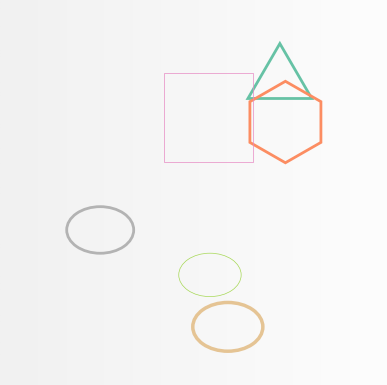[{"shape": "triangle", "thickness": 2, "radius": 0.48, "center": [0.722, 0.792]}, {"shape": "hexagon", "thickness": 2, "radius": 0.53, "center": [0.737, 0.683]}, {"shape": "square", "thickness": 0.5, "radius": 0.58, "center": [0.537, 0.695]}, {"shape": "oval", "thickness": 0.5, "radius": 0.4, "center": [0.542, 0.286]}, {"shape": "oval", "thickness": 2.5, "radius": 0.45, "center": [0.588, 0.151]}, {"shape": "oval", "thickness": 2, "radius": 0.43, "center": [0.259, 0.403]}]